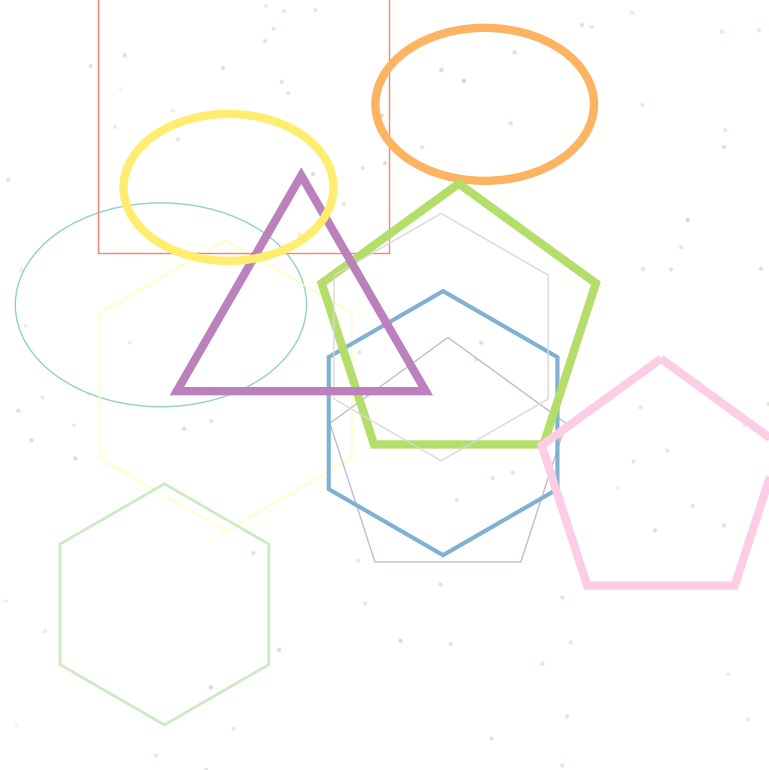[{"shape": "oval", "thickness": 0.5, "radius": 0.95, "center": [0.209, 0.604]}, {"shape": "hexagon", "thickness": 0.5, "radius": 0.94, "center": [0.293, 0.499]}, {"shape": "pentagon", "thickness": 0.5, "radius": 0.81, "center": [0.582, 0.401]}, {"shape": "square", "thickness": 0.5, "radius": 0.94, "center": [0.316, 0.86]}, {"shape": "hexagon", "thickness": 1.5, "radius": 0.86, "center": [0.575, 0.45]}, {"shape": "oval", "thickness": 3, "radius": 0.71, "center": [0.629, 0.864]}, {"shape": "pentagon", "thickness": 3, "radius": 0.94, "center": [0.596, 0.574]}, {"shape": "pentagon", "thickness": 3, "radius": 0.81, "center": [0.858, 0.371]}, {"shape": "hexagon", "thickness": 0.5, "radius": 0.8, "center": [0.573, 0.562]}, {"shape": "triangle", "thickness": 3, "radius": 0.93, "center": [0.391, 0.585]}, {"shape": "hexagon", "thickness": 1, "radius": 0.78, "center": [0.214, 0.215]}, {"shape": "oval", "thickness": 3, "radius": 0.68, "center": [0.297, 0.757]}]